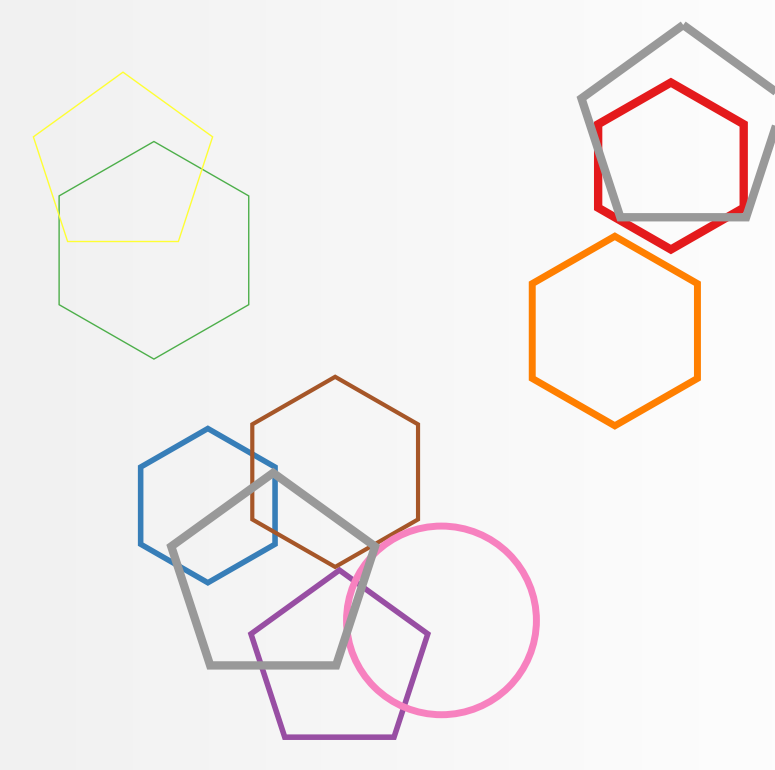[{"shape": "hexagon", "thickness": 3, "radius": 0.54, "center": [0.866, 0.784]}, {"shape": "hexagon", "thickness": 2, "radius": 0.5, "center": [0.268, 0.343]}, {"shape": "hexagon", "thickness": 0.5, "radius": 0.71, "center": [0.199, 0.675]}, {"shape": "pentagon", "thickness": 2, "radius": 0.6, "center": [0.438, 0.14]}, {"shape": "hexagon", "thickness": 2.5, "radius": 0.62, "center": [0.793, 0.57]}, {"shape": "pentagon", "thickness": 0.5, "radius": 0.61, "center": [0.159, 0.785]}, {"shape": "hexagon", "thickness": 1.5, "radius": 0.62, "center": [0.432, 0.387]}, {"shape": "circle", "thickness": 2.5, "radius": 0.61, "center": [0.57, 0.194]}, {"shape": "pentagon", "thickness": 3, "radius": 0.69, "center": [0.352, 0.248]}, {"shape": "pentagon", "thickness": 3, "radius": 0.69, "center": [0.882, 0.83]}]